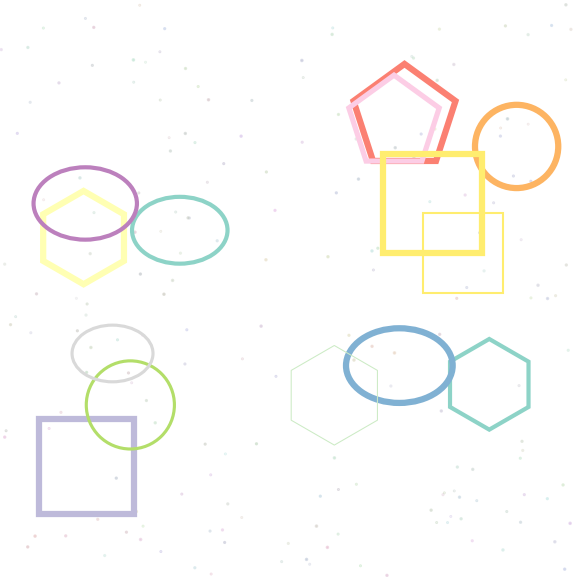[{"shape": "hexagon", "thickness": 2, "radius": 0.39, "center": [0.847, 0.334]}, {"shape": "oval", "thickness": 2, "radius": 0.41, "center": [0.311, 0.6]}, {"shape": "hexagon", "thickness": 3, "radius": 0.4, "center": [0.145, 0.588]}, {"shape": "square", "thickness": 3, "radius": 0.41, "center": [0.149, 0.192]}, {"shape": "pentagon", "thickness": 3, "radius": 0.46, "center": [0.7, 0.796]}, {"shape": "oval", "thickness": 3, "radius": 0.46, "center": [0.691, 0.366]}, {"shape": "circle", "thickness": 3, "radius": 0.36, "center": [0.895, 0.746]}, {"shape": "circle", "thickness": 1.5, "radius": 0.38, "center": [0.226, 0.298]}, {"shape": "pentagon", "thickness": 2.5, "radius": 0.41, "center": [0.682, 0.787]}, {"shape": "oval", "thickness": 1.5, "radius": 0.35, "center": [0.195, 0.387]}, {"shape": "oval", "thickness": 2, "radius": 0.45, "center": [0.148, 0.647]}, {"shape": "hexagon", "thickness": 0.5, "radius": 0.43, "center": [0.579, 0.315]}, {"shape": "square", "thickness": 3, "radius": 0.43, "center": [0.749, 0.646]}, {"shape": "square", "thickness": 1, "radius": 0.35, "center": [0.802, 0.561]}]